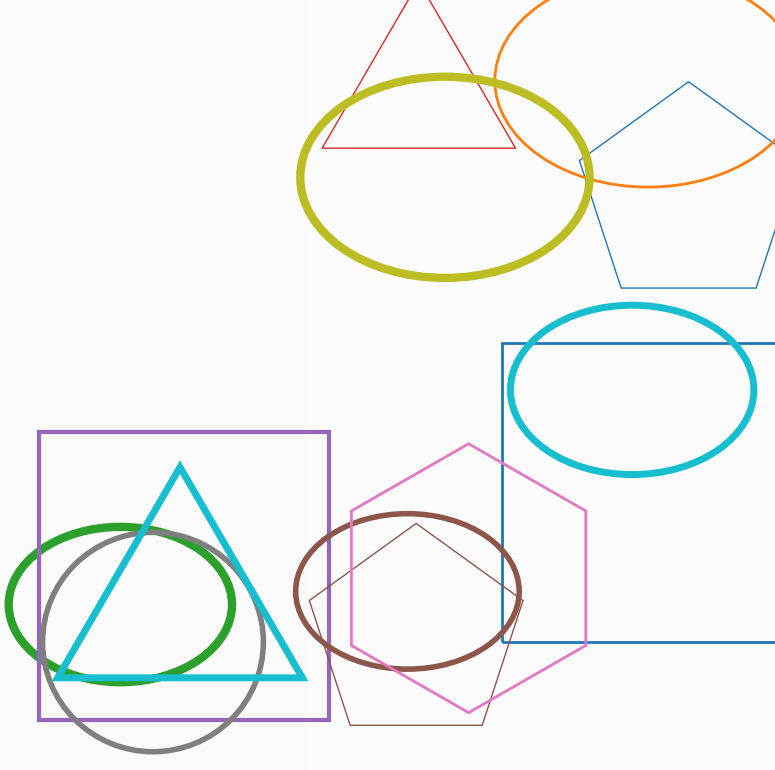[{"shape": "pentagon", "thickness": 0.5, "radius": 0.74, "center": [0.889, 0.746]}, {"shape": "square", "thickness": 1, "radius": 0.97, "center": [0.841, 0.36]}, {"shape": "oval", "thickness": 1, "radius": 0.99, "center": [0.836, 0.895]}, {"shape": "oval", "thickness": 3, "radius": 0.72, "center": [0.155, 0.215]}, {"shape": "triangle", "thickness": 0.5, "radius": 0.72, "center": [0.54, 0.88]}, {"shape": "square", "thickness": 1.5, "radius": 0.93, "center": [0.237, 0.252]}, {"shape": "oval", "thickness": 2, "radius": 0.72, "center": [0.526, 0.232]}, {"shape": "pentagon", "thickness": 0.5, "radius": 0.72, "center": [0.537, 0.175]}, {"shape": "hexagon", "thickness": 1, "radius": 0.87, "center": [0.605, 0.249]}, {"shape": "circle", "thickness": 2, "radius": 0.71, "center": [0.197, 0.166]}, {"shape": "oval", "thickness": 3, "radius": 0.93, "center": [0.574, 0.77]}, {"shape": "triangle", "thickness": 2.5, "radius": 0.91, "center": [0.232, 0.211]}, {"shape": "oval", "thickness": 2.5, "radius": 0.79, "center": [0.816, 0.494]}]